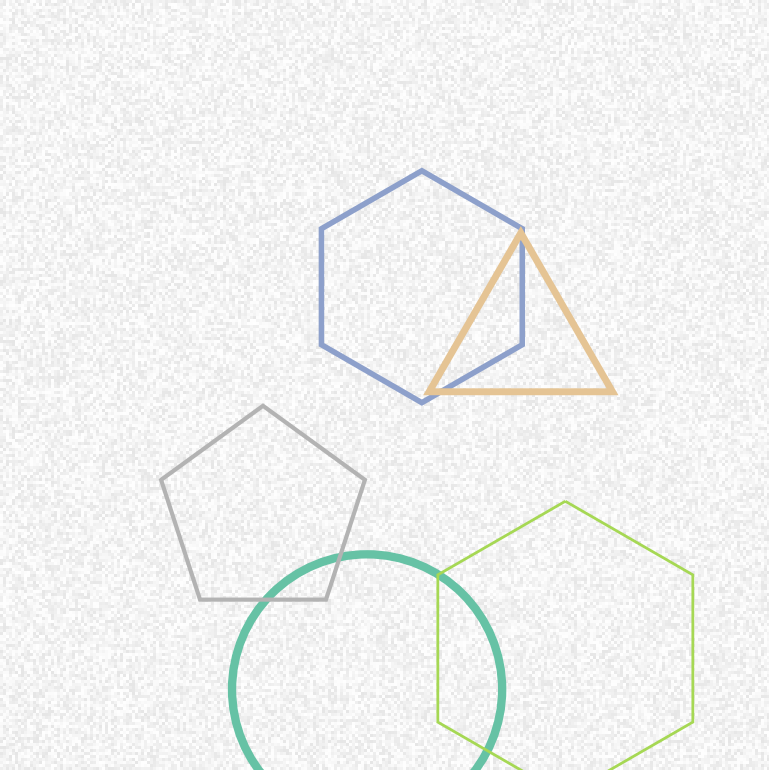[{"shape": "circle", "thickness": 3, "radius": 0.88, "center": [0.477, 0.105]}, {"shape": "hexagon", "thickness": 2, "radius": 0.75, "center": [0.548, 0.628]}, {"shape": "hexagon", "thickness": 1, "radius": 0.96, "center": [0.734, 0.158]}, {"shape": "triangle", "thickness": 2.5, "radius": 0.69, "center": [0.676, 0.56]}, {"shape": "pentagon", "thickness": 1.5, "radius": 0.7, "center": [0.342, 0.334]}]